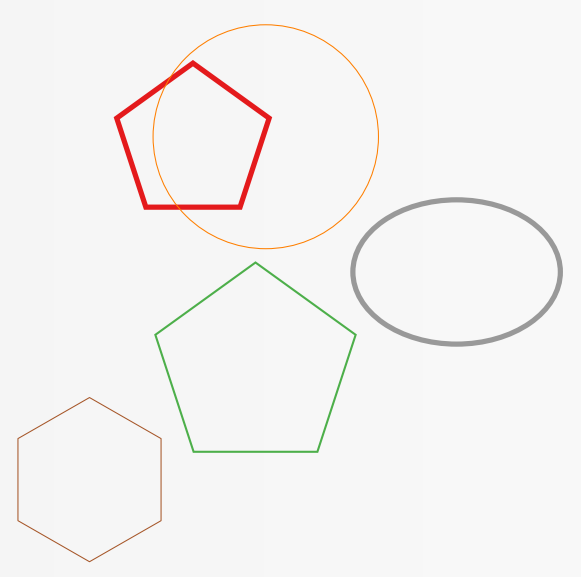[{"shape": "pentagon", "thickness": 2.5, "radius": 0.69, "center": [0.332, 0.752]}, {"shape": "pentagon", "thickness": 1, "radius": 0.91, "center": [0.44, 0.363]}, {"shape": "circle", "thickness": 0.5, "radius": 0.97, "center": [0.457, 0.762]}, {"shape": "hexagon", "thickness": 0.5, "radius": 0.71, "center": [0.154, 0.169]}, {"shape": "oval", "thickness": 2.5, "radius": 0.89, "center": [0.786, 0.528]}]